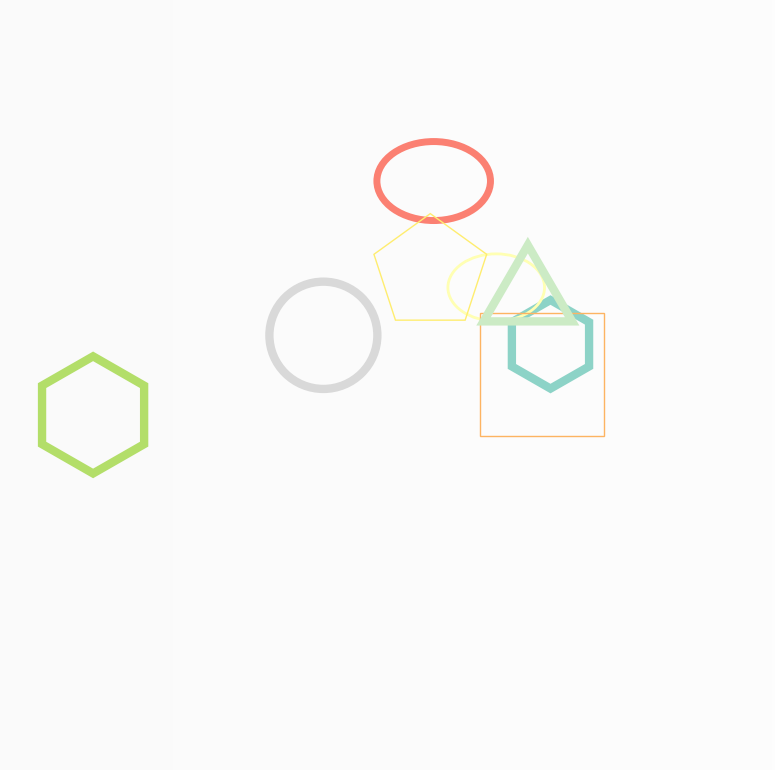[{"shape": "hexagon", "thickness": 3, "radius": 0.29, "center": [0.71, 0.553]}, {"shape": "oval", "thickness": 1, "radius": 0.31, "center": [0.64, 0.627]}, {"shape": "oval", "thickness": 2.5, "radius": 0.37, "center": [0.56, 0.765]}, {"shape": "square", "thickness": 0.5, "radius": 0.4, "center": [0.7, 0.513]}, {"shape": "hexagon", "thickness": 3, "radius": 0.38, "center": [0.12, 0.461]}, {"shape": "circle", "thickness": 3, "radius": 0.35, "center": [0.417, 0.565]}, {"shape": "triangle", "thickness": 3, "radius": 0.33, "center": [0.681, 0.616]}, {"shape": "pentagon", "thickness": 0.5, "radius": 0.38, "center": [0.555, 0.646]}]